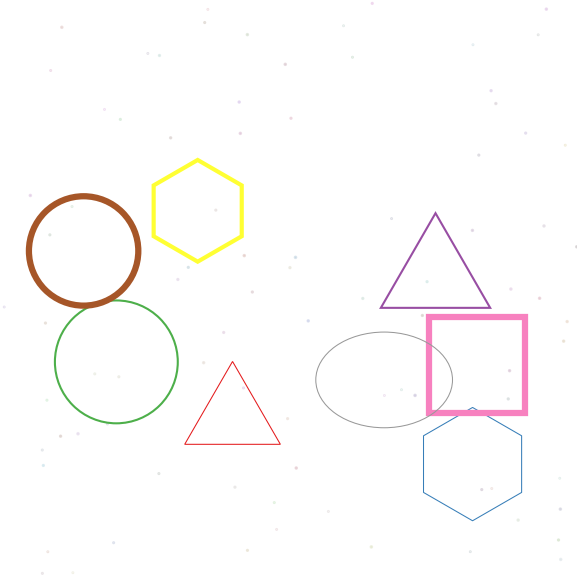[{"shape": "triangle", "thickness": 0.5, "radius": 0.48, "center": [0.403, 0.278]}, {"shape": "hexagon", "thickness": 0.5, "radius": 0.49, "center": [0.818, 0.195]}, {"shape": "circle", "thickness": 1, "radius": 0.53, "center": [0.201, 0.372]}, {"shape": "triangle", "thickness": 1, "radius": 0.55, "center": [0.754, 0.521]}, {"shape": "hexagon", "thickness": 2, "radius": 0.44, "center": [0.342, 0.634]}, {"shape": "circle", "thickness": 3, "radius": 0.47, "center": [0.145, 0.565]}, {"shape": "square", "thickness": 3, "radius": 0.41, "center": [0.825, 0.367]}, {"shape": "oval", "thickness": 0.5, "radius": 0.59, "center": [0.665, 0.341]}]